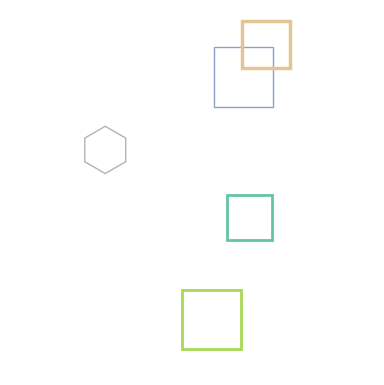[{"shape": "square", "thickness": 2, "radius": 0.29, "center": [0.647, 0.435]}, {"shape": "square", "thickness": 1, "radius": 0.39, "center": [0.633, 0.8]}, {"shape": "square", "thickness": 2, "radius": 0.39, "center": [0.549, 0.17]}, {"shape": "square", "thickness": 2.5, "radius": 0.31, "center": [0.691, 0.884]}, {"shape": "hexagon", "thickness": 1, "radius": 0.31, "center": [0.273, 0.611]}]